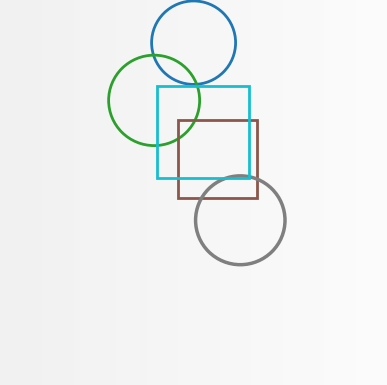[{"shape": "circle", "thickness": 2, "radius": 0.54, "center": [0.5, 0.889]}, {"shape": "circle", "thickness": 2, "radius": 0.59, "center": [0.398, 0.739]}, {"shape": "square", "thickness": 2, "radius": 0.51, "center": [0.561, 0.587]}, {"shape": "circle", "thickness": 2.5, "radius": 0.58, "center": [0.62, 0.428]}, {"shape": "square", "thickness": 2, "radius": 0.59, "center": [0.524, 0.657]}]